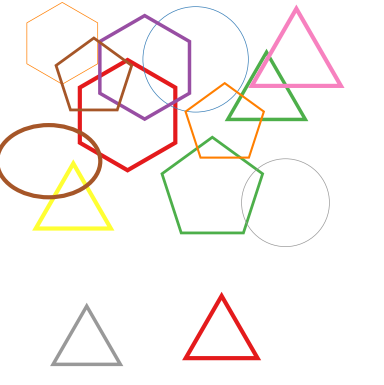[{"shape": "triangle", "thickness": 3, "radius": 0.54, "center": [0.576, 0.124]}, {"shape": "hexagon", "thickness": 3, "radius": 0.72, "center": [0.331, 0.701]}, {"shape": "circle", "thickness": 0.5, "radius": 0.68, "center": [0.508, 0.846]}, {"shape": "pentagon", "thickness": 2, "radius": 0.69, "center": [0.551, 0.506]}, {"shape": "triangle", "thickness": 2.5, "radius": 0.58, "center": [0.692, 0.748]}, {"shape": "hexagon", "thickness": 2.5, "radius": 0.67, "center": [0.376, 0.825]}, {"shape": "hexagon", "thickness": 0.5, "radius": 0.53, "center": [0.162, 0.887]}, {"shape": "pentagon", "thickness": 1.5, "radius": 0.53, "center": [0.584, 0.677]}, {"shape": "triangle", "thickness": 3, "radius": 0.56, "center": [0.19, 0.463]}, {"shape": "oval", "thickness": 3, "radius": 0.67, "center": [0.127, 0.581]}, {"shape": "pentagon", "thickness": 2, "radius": 0.52, "center": [0.244, 0.798]}, {"shape": "triangle", "thickness": 3, "radius": 0.67, "center": [0.77, 0.844]}, {"shape": "triangle", "thickness": 2.5, "radius": 0.5, "center": [0.225, 0.104]}, {"shape": "circle", "thickness": 0.5, "radius": 0.57, "center": [0.742, 0.474]}]